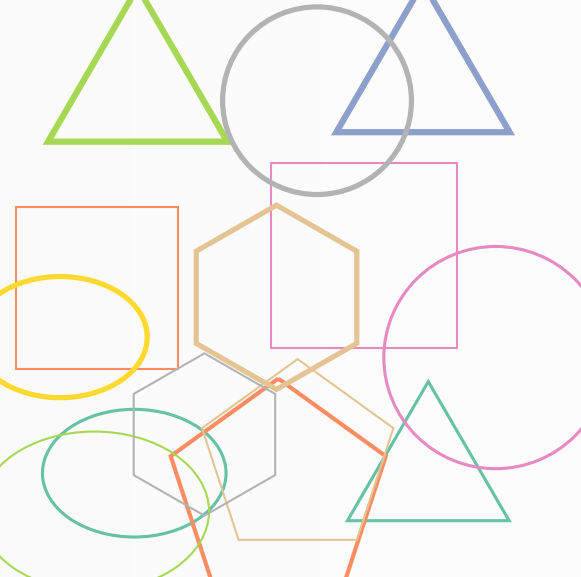[{"shape": "triangle", "thickness": 1.5, "radius": 0.8, "center": [0.737, 0.178]}, {"shape": "oval", "thickness": 1.5, "radius": 0.79, "center": [0.231, 0.18]}, {"shape": "square", "thickness": 1, "radius": 0.7, "center": [0.167, 0.501]}, {"shape": "pentagon", "thickness": 2, "radius": 0.97, "center": [0.479, 0.149]}, {"shape": "triangle", "thickness": 3, "radius": 0.86, "center": [0.728, 0.856]}, {"shape": "square", "thickness": 1, "radius": 0.8, "center": [0.626, 0.557]}, {"shape": "circle", "thickness": 1.5, "radius": 0.96, "center": [0.853, 0.38]}, {"shape": "oval", "thickness": 1, "radius": 0.99, "center": [0.162, 0.114]}, {"shape": "triangle", "thickness": 3, "radius": 0.89, "center": [0.237, 0.843]}, {"shape": "oval", "thickness": 2.5, "radius": 0.75, "center": [0.103, 0.415]}, {"shape": "hexagon", "thickness": 2.5, "radius": 0.8, "center": [0.476, 0.484]}, {"shape": "pentagon", "thickness": 1, "radius": 0.87, "center": [0.512, 0.204]}, {"shape": "hexagon", "thickness": 1, "radius": 0.7, "center": [0.352, 0.247]}, {"shape": "circle", "thickness": 2.5, "radius": 0.81, "center": [0.545, 0.825]}]